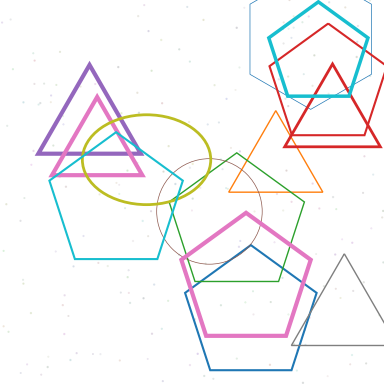[{"shape": "hexagon", "thickness": 0.5, "radius": 0.91, "center": [0.807, 0.898]}, {"shape": "pentagon", "thickness": 1.5, "radius": 0.9, "center": [0.652, 0.184]}, {"shape": "triangle", "thickness": 1, "radius": 0.71, "center": [0.716, 0.571]}, {"shape": "pentagon", "thickness": 1, "radius": 0.92, "center": [0.615, 0.418]}, {"shape": "triangle", "thickness": 2, "radius": 0.72, "center": [0.864, 0.69]}, {"shape": "pentagon", "thickness": 1.5, "radius": 0.8, "center": [0.852, 0.779]}, {"shape": "triangle", "thickness": 3, "radius": 0.77, "center": [0.233, 0.678]}, {"shape": "circle", "thickness": 0.5, "radius": 0.69, "center": [0.544, 0.451]}, {"shape": "triangle", "thickness": 3, "radius": 0.68, "center": [0.252, 0.613]}, {"shape": "pentagon", "thickness": 3, "radius": 0.88, "center": [0.639, 0.271]}, {"shape": "triangle", "thickness": 1, "radius": 0.79, "center": [0.894, 0.182]}, {"shape": "oval", "thickness": 2, "radius": 0.83, "center": [0.381, 0.585]}, {"shape": "pentagon", "thickness": 1.5, "radius": 0.91, "center": [0.302, 0.474]}, {"shape": "pentagon", "thickness": 2.5, "radius": 0.68, "center": [0.827, 0.86]}]